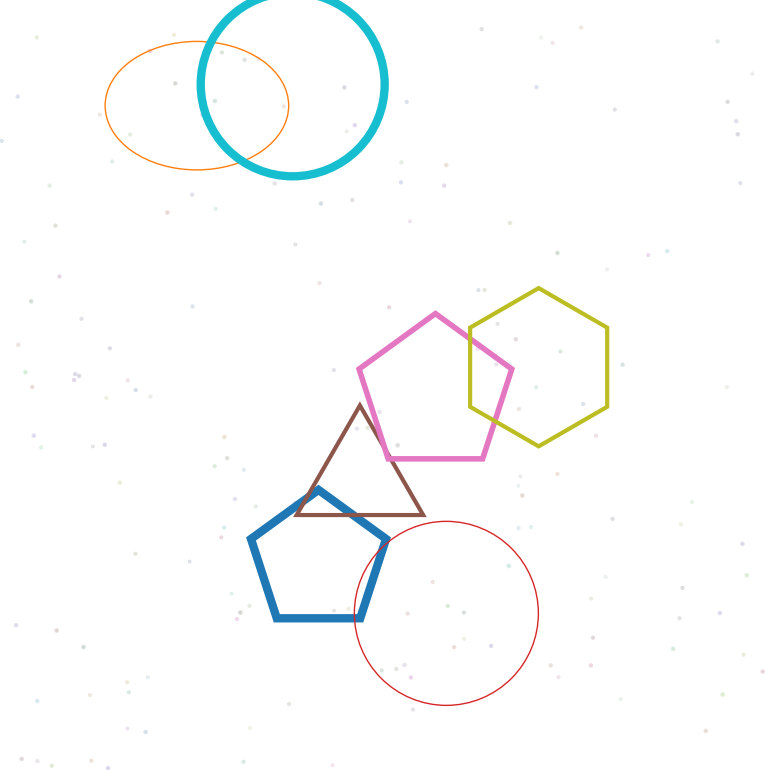[{"shape": "pentagon", "thickness": 3, "radius": 0.46, "center": [0.414, 0.272]}, {"shape": "oval", "thickness": 0.5, "radius": 0.6, "center": [0.256, 0.863]}, {"shape": "circle", "thickness": 0.5, "radius": 0.6, "center": [0.58, 0.203]}, {"shape": "triangle", "thickness": 1.5, "radius": 0.47, "center": [0.467, 0.379]}, {"shape": "pentagon", "thickness": 2, "radius": 0.52, "center": [0.565, 0.488]}, {"shape": "hexagon", "thickness": 1.5, "radius": 0.51, "center": [0.7, 0.523]}, {"shape": "circle", "thickness": 3, "radius": 0.6, "center": [0.38, 0.89]}]